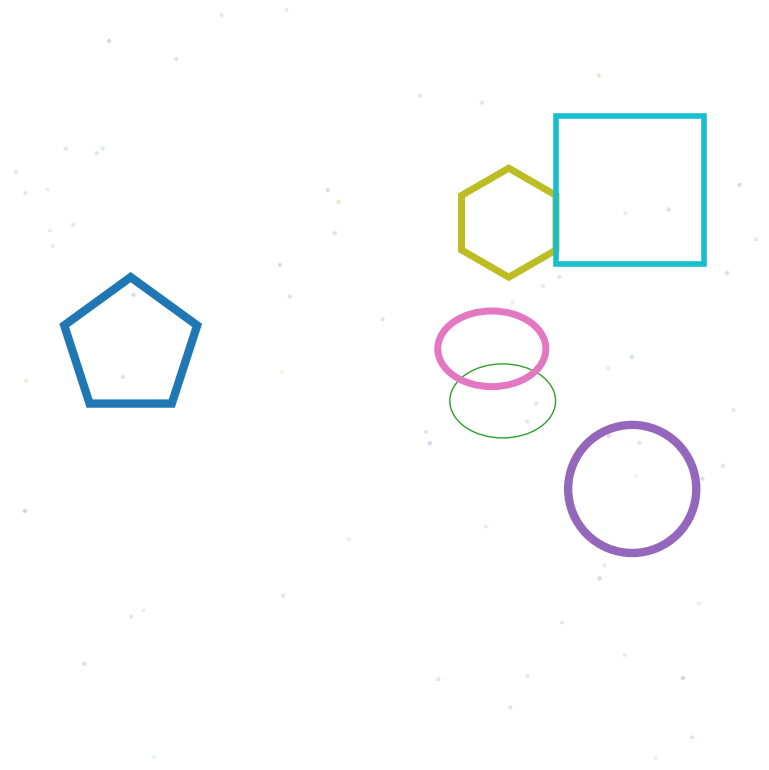[{"shape": "pentagon", "thickness": 3, "radius": 0.45, "center": [0.17, 0.549]}, {"shape": "oval", "thickness": 0.5, "radius": 0.34, "center": [0.653, 0.479]}, {"shape": "circle", "thickness": 3, "radius": 0.42, "center": [0.821, 0.365]}, {"shape": "oval", "thickness": 2.5, "radius": 0.35, "center": [0.639, 0.547]}, {"shape": "hexagon", "thickness": 2.5, "radius": 0.35, "center": [0.661, 0.711]}, {"shape": "square", "thickness": 2, "radius": 0.48, "center": [0.819, 0.753]}]